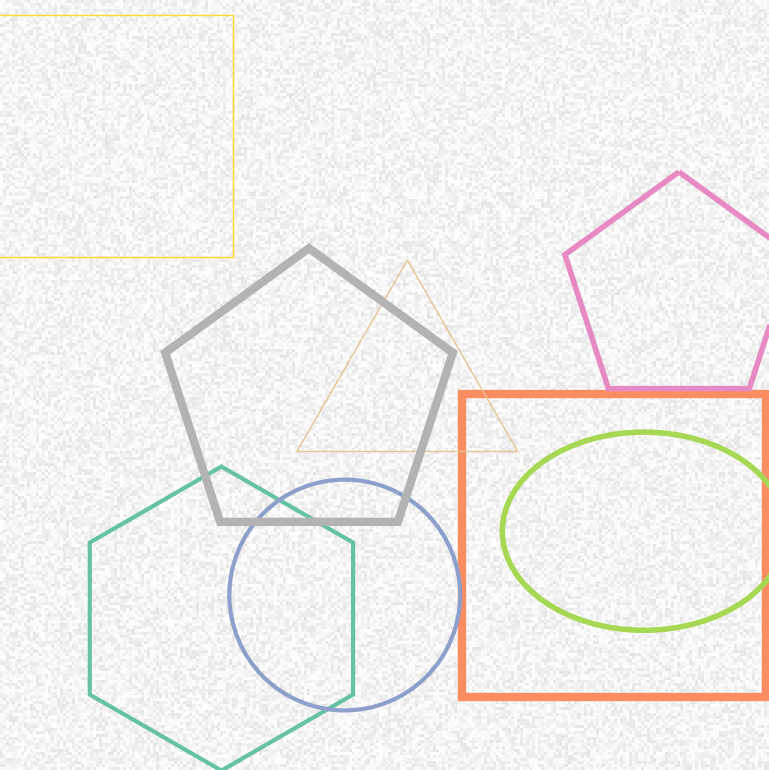[{"shape": "hexagon", "thickness": 1.5, "radius": 0.99, "center": [0.288, 0.197]}, {"shape": "square", "thickness": 3, "radius": 0.99, "center": [0.797, 0.291]}, {"shape": "circle", "thickness": 1.5, "radius": 0.75, "center": [0.448, 0.227]}, {"shape": "pentagon", "thickness": 2, "radius": 0.78, "center": [0.882, 0.621]}, {"shape": "oval", "thickness": 2, "radius": 0.92, "center": [0.836, 0.31]}, {"shape": "square", "thickness": 0.5, "radius": 0.78, "center": [0.146, 0.823]}, {"shape": "triangle", "thickness": 0.5, "radius": 0.83, "center": [0.529, 0.496]}, {"shape": "pentagon", "thickness": 3, "radius": 0.98, "center": [0.401, 0.481]}]